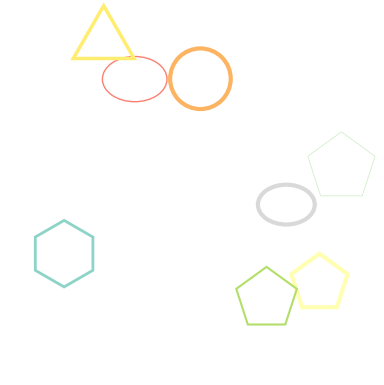[{"shape": "hexagon", "thickness": 2, "radius": 0.43, "center": [0.167, 0.341]}, {"shape": "pentagon", "thickness": 3, "radius": 0.38, "center": [0.83, 0.264]}, {"shape": "oval", "thickness": 1, "radius": 0.42, "center": [0.35, 0.795]}, {"shape": "circle", "thickness": 3, "radius": 0.39, "center": [0.521, 0.795]}, {"shape": "pentagon", "thickness": 1.5, "radius": 0.41, "center": [0.692, 0.224]}, {"shape": "oval", "thickness": 3, "radius": 0.37, "center": [0.744, 0.469]}, {"shape": "pentagon", "thickness": 0.5, "radius": 0.46, "center": [0.887, 0.566]}, {"shape": "triangle", "thickness": 2.5, "radius": 0.46, "center": [0.269, 0.894]}]